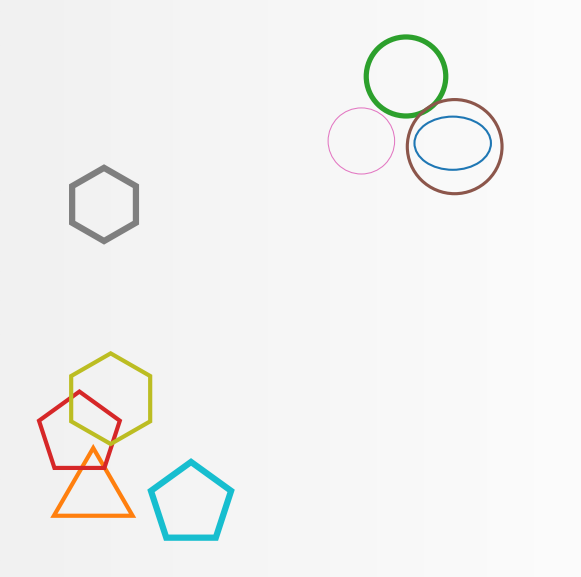[{"shape": "oval", "thickness": 1, "radius": 0.33, "center": [0.779, 0.751]}, {"shape": "triangle", "thickness": 2, "radius": 0.39, "center": [0.16, 0.145]}, {"shape": "circle", "thickness": 2.5, "radius": 0.34, "center": [0.699, 0.867]}, {"shape": "pentagon", "thickness": 2, "radius": 0.37, "center": [0.137, 0.248]}, {"shape": "circle", "thickness": 1.5, "radius": 0.41, "center": [0.782, 0.745]}, {"shape": "circle", "thickness": 0.5, "radius": 0.29, "center": [0.622, 0.755]}, {"shape": "hexagon", "thickness": 3, "radius": 0.32, "center": [0.179, 0.645]}, {"shape": "hexagon", "thickness": 2, "radius": 0.39, "center": [0.19, 0.309]}, {"shape": "pentagon", "thickness": 3, "radius": 0.36, "center": [0.329, 0.127]}]